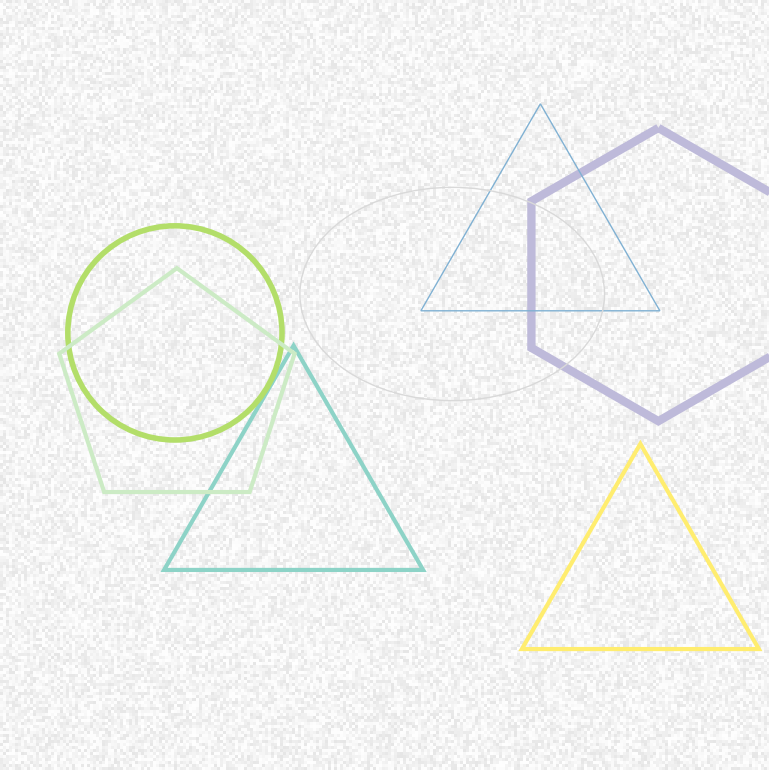[{"shape": "triangle", "thickness": 1.5, "radius": 0.97, "center": [0.381, 0.357]}, {"shape": "hexagon", "thickness": 3, "radius": 0.95, "center": [0.855, 0.643]}, {"shape": "triangle", "thickness": 0.5, "radius": 0.9, "center": [0.702, 0.686]}, {"shape": "circle", "thickness": 2, "radius": 0.7, "center": [0.227, 0.568]}, {"shape": "oval", "thickness": 0.5, "radius": 0.99, "center": [0.587, 0.618]}, {"shape": "pentagon", "thickness": 1.5, "radius": 0.8, "center": [0.23, 0.491]}, {"shape": "triangle", "thickness": 1.5, "radius": 0.89, "center": [0.832, 0.246]}]